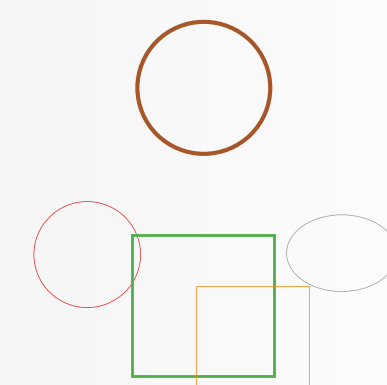[{"shape": "circle", "thickness": 0.5, "radius": 0.69, "center": [0.225, 0.339]}, {"shape": "square", "thickness": 2, "radius": 0.91, "center": [0.523, 0.206]}, {"shape": "square", "thickness": 0.5, "radius": 0.73, "center": [0.651, 0.111]}, {"shape": "circle", "thickness": 3, "radius": 0.86, "center": [0.526, 0.772]}, {"shape": "oval", "thickness": 0.5, "radius": 0.71, "center": [0.882, 0.342]}]